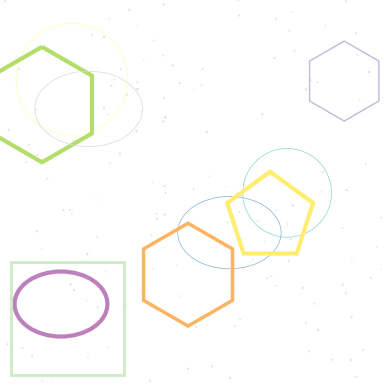[{"shape": "circle", "thickness": 0.5, "radius": 0.58, "center": [0.746, 0.499]}, {"shape": "circle", "thickness": 0.5, "radius": 0.72, "center": [0.187, 0.794]}, {"shape": "hexagon", "thickness": 1, "radius": 0.52, "center": [0.894, 0.789]}, {"shape": "oval", "thickness": 0.5, "radius": 0.67, "center": [0.596, 0.396]}, {"shape": "hexagon", "thickness": 2.5, "radius": 0.67, "center": [0.488, 0.287]}, {"shape": "hexagon", "thickness": 3, "radius": 0.75, "center": [0.109, 0.728]}, {"shape": "oval", "thickness": 0.5, "radius": 0.7, "center": [0.23, 0.717]}, {"shape": "oval", "thickness": 3, "radius": 0.6, "center": [0.158, 0.21]}, {"shape": "square", "thickness": 2, "radius": 0.73, "center": [0.176, 0.173]}, {"shape": "pentagon", "thickness": 3, "radius": 0.59, "center": [0.702, 0.437]}]